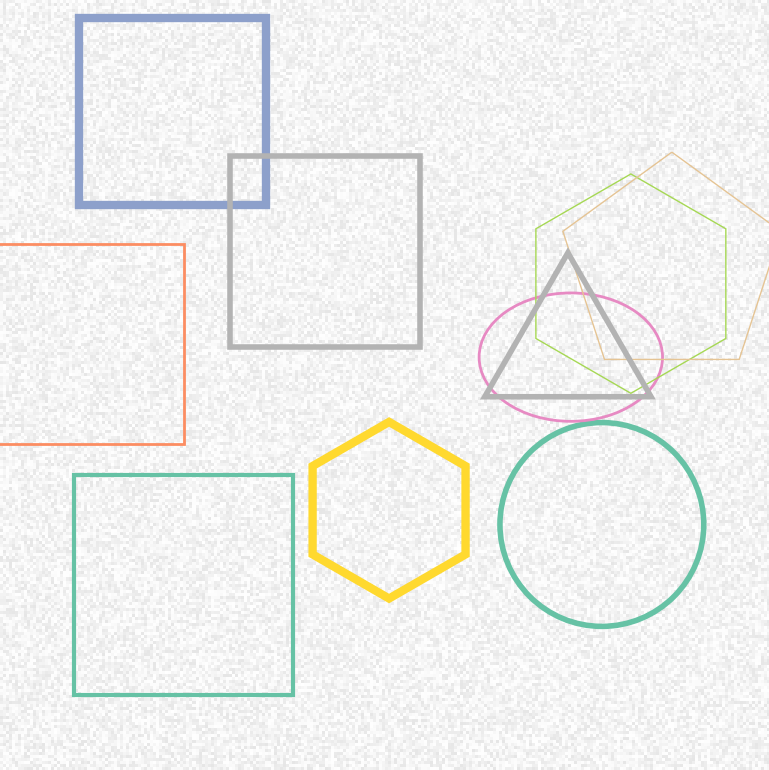[{"shape": "square", "thickness": 1.5, "radius": 0.71, "center": [0.238, 0.24]}, {"shape": "circle", "thickness": 2, "radius": 0.66, "center": [0.782, 0.319]}, {"shape": "square", "thickness": 1, "radius": 0.65, "center": [0.109, 0.554]}, {"shape": "square", "thickness": 3, "radius": 0.61, "center": [0.224, 0.856]}, {"shape": "oval", "thickness": 1, "radius": 0.6, "center": [0.741, 0.536]}, {"shape": "hexagon", "thickness": 0.5, "radius": 0.71, "center": [0.819, 0.632]}, {"shape": "hexagon", "thickness": 3, "radius": 0.57, "center": [0.505, 0.337]}, {"shape": "pentagon", "thickness": 0.5, "radius": 0.74, "center": [0.873, 0.654]}, {"shape": "triangle", "thickness": 2, "radius": 0.62, "center": [0.738, 0.547]}, {"shape": "square", "thickness": 2, "radius": 0.62, "center": [0.422, 0.673]}]